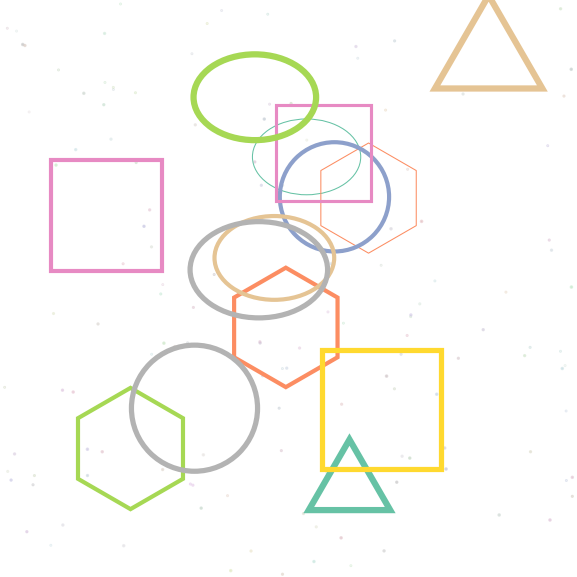[{"shape": "triangle", "thickness": 3, "radius": 0.41, "center": [0.605, 0.157]}, {"shape": "oval", "thickness": 0.5, "radius": 0.47, "center": [0.531, 0.727]}, {"shape": "hexagon", "thickness": 2, "radius": 0.52, "center": [0.495, 0.432]}, {"shape": "hexagon", "thickness": 0.5, "radius": 0.48, "center": [0.638, 0.656]}, {"shape": "circle", "thickness": 2, "radius": 0.47, "center": [0.579, 0.658]}, {"shape": "square", "thickness": 1.5, "radius": 0.41, "center": [0.561, 0.734]}, {"shape": "square", "thickness": 2, "radius": 0.48, "center": [0.184, 0.626]}, {"shape": "hexagon", "thickness": 2, "radius": 0.52, "center": [0.226, 0.222]}, {"shape": "oval", "thickness": 3, "radius": 0.53, "center": [0.441, 0.831]}, {"shape": "square", "thickness": 2.5, "radius": 0.51, "center": [0.661, 0.29]}, {"shape": "oval", "thickness": 2, "radius": 0.52, "center": [0.475, 0.553]}, {"shape": "triangle", "thickness": 3, "radius": 0.54, "center": [0.846, 0.9]}, {"shape": "circle", "thickness": 2.5, "radius": 0.55, "center": [0.337, 0.292]}, {"shape": "oval", "thickness": 2.5, "radius": 0.6, "center": [0.448, 0.532]}]